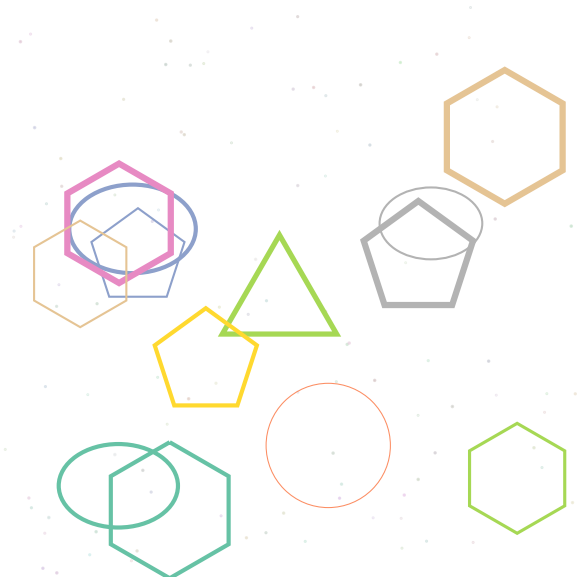[{"shape": "hexagon", "thickness": 2, "radius": 0.59, "center": [0.294, 0.116]}, {"shape": "oval", "thickness": 2, "radius": 0.52, "center": [0.205, 0.158]}, {"shape": "circle", "thickness": 0.5, "radius": 0.54, "center": [0.568, 0.228]}, {"shape": "pentagon", "thickness": 1, "radius": 0.42, "center": [0.239, 0.554]}, {"shape": "oval", "thickness": 2, "radius": 0.55, "center": [0.23, 0.603]}, {"shape": "hexagon", "thickness": 3, "radius": 0.52, "center": [0.206, 0.612]}, {"shape": "triangle", "thickness": 2.5, "radius": 0.57, "center": [0.484, 0.478]}, {"shape": "hexagon", "thickness": 1.5, "radius": 0.48, "center": [0.895, 0.171]}, {"shape": "pentagon", "thickness": 2, "radius": 0.47, "center": [0.356, 0.372]}, {"shape": "hexagon", "thickness": 3, "radius": 0.58, "center": [0.874, 0.762]}, {"shape": "hexagon", "thickness": 1, "radius": 0.46, "center": [0.139, 0.525]}, {"shape": "oval", "thickness": 1, "radius": 0.44, "center": [0.746, 0.612]}, {"shape": "pentagon", "thickness": 3, "radius": 0.5, "center": [0.724, 0.551]}]